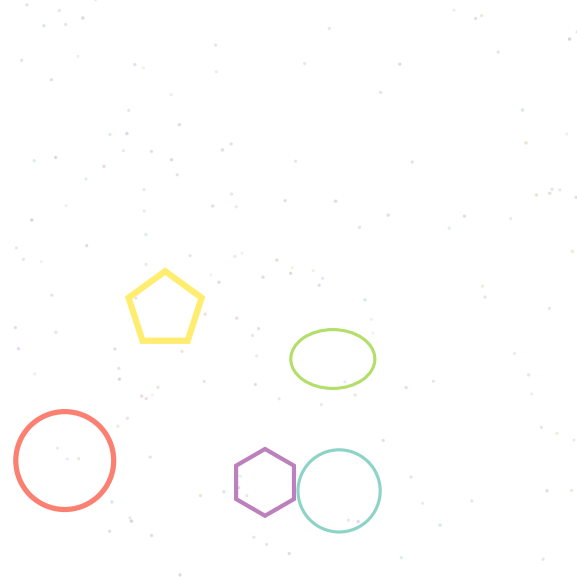[{"shape": "circle", "thickness": 1.5, "radius": 0.36, "center": [0.587, 0.149]}, {"shape": "circle", "thickness": 2.5, "radius": 0.42, "center": [0.112, 0.202]}, {"shape": "oval", "thickness": 1.5, "radius": 0.36, "center": [0.576, 0.377]}, {"shape": "hexagon", "thickness": 2, "radius": 0.29, "center": [0.459, 0.164]}, {"shape": "pentagon", "thickness": 3, "radius": 0.33, "center": [0.286, 0.463]}]